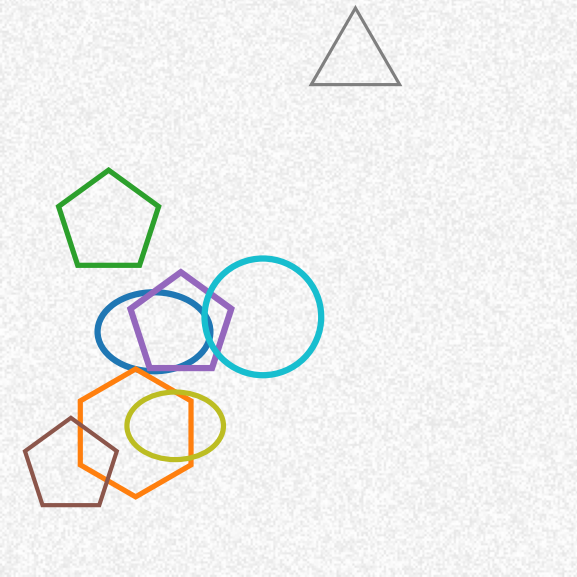[{"shape": "oval", "thickness": 3, "radius": 0.49, "center": [0.267, 0.425]}, {"shape": "hexagon", "thickness": 2.5, "radius": 0.55, "center": [0.235, 0.25]}, {"shape": "pentagon", "thickness": 2.5, "radius": 0.46, "center": [0.188, 0.613]}, {"shape": "pentagon", "thickness": 3, "radius": 0.46, "center": [0.313, 0.436]}, {"shape": "pentagon", "thickness": 2, "radius": 0.42, "center": [0.123, 0.192]}, {"shape": "triangle", "thickness": 1.5, "radius": 0.44, "center": [0.615, 0.897]}, {"shape": "oval", "thickness": 2.5, "radius": 0.42, "center": [0.303, 0.262]}, {"shape": "circle", "thickness": 3, "radius": 0.51, "center": [0.455, 0.45]}]